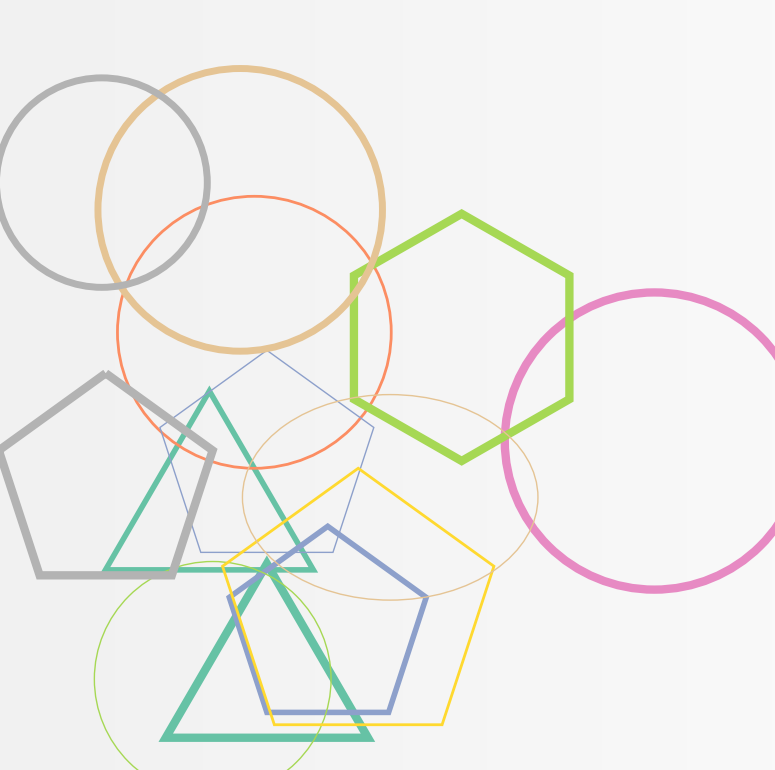[{"shape": "triangle", "thickness": 3, "radius": 0.75, "center": [0.344, 0.117]}, {"shape": "triangle", "thickness": 2, "radius": 0.77, "center": [0.27, 0.337]}, {"shape": "circle", "thickness": 1, "radius": 0.88, "center": [0.328, 0.568]}, {"shape": "pentagon", "thickness": 2, "radius": 0.67, "center": [0.423, 0.183]}, {"shape": "pentagon", "thickness": 0.5, "radius": 0.73, "center": [0.344, 0.4]}, {"shape": "circle", "thickness": 3, "radius": 0.96, "center": [0.844, 0.427]}, {"shape": "circle", "thickness": 0.5, "radius": 0.76, "center": [0.274, 0.118]}, {"shape": "hexagon", "thickness": 3, "radius": 0.8, "center": [0.596, 0.562]}, {"shape": "pentagon", "thickness": 1, "radius": 0.92, "center": [0.462, 0.208]}, {"shape": "oval", "thickness": 0.5, "radius": 0.95, "center": [0.503, 0.354]}, {"shape": "circle", "thickness": 2.5, "radius": 0.92, "center": [0.31, 0.727]}, {"shape": "circle", "thickness": 2.5, "radius": 0.68, "center": [0.131, 0.763]}, {"shape": "pentagon", "thickness": 3, "radius": 0.73, "center": [0.136, 0.37]}]